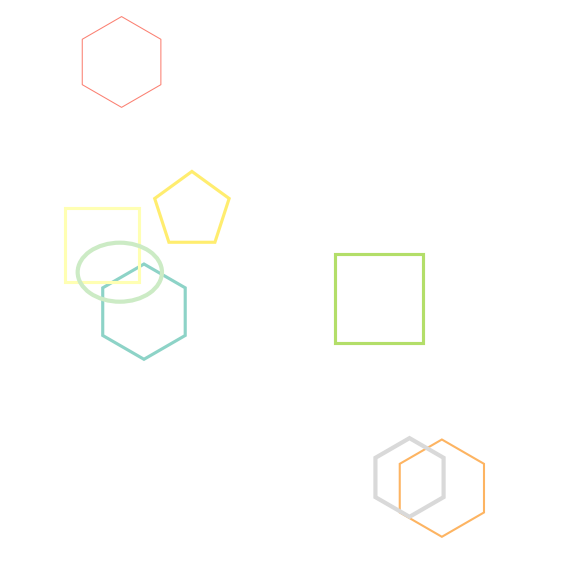[{"shape": "hexagon", "thickness": 1.5, "radius": 0.41, "center": [0.249, 0.459]}, {"shape": "square", "thickness": 1.5, "radius": 0.32, "center": [0.177, 0.575]}, {"shape": "hexagon", "thickness": 0.5, "radius": 0.39, "center": [0.211, 0.892]}, {"shape": "hexagon", "thickness": 1, "radius": 0.42, "center": [0.765, 0.154]}, {"shape": "square", "thickness": 1.5, "radius": 0.38, "center": [0.656, 0.482]}, {"shape": "hexagon", "thickness": 2, "radius": 0.34, "center": [0.709, 0.172]}, {"shape": "oval", "thickness": 2, "radius": 0.36, "center": [0.207, 0.528]}, {"shape": "pentagon", "thickness": 1.5, "radius": 0.34, "center": [0.332, 0.634]}]